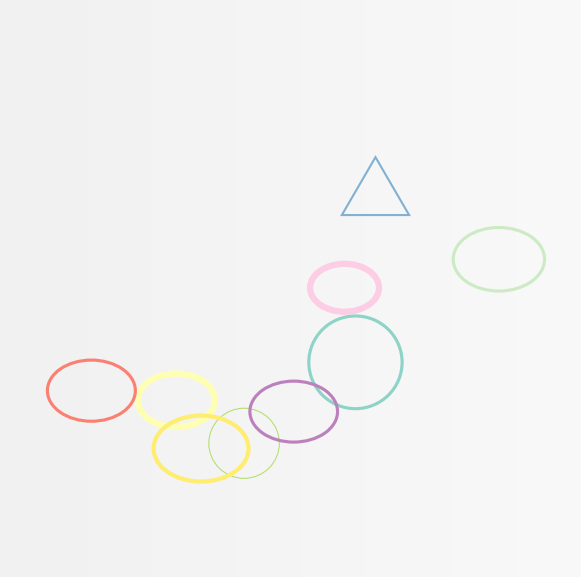[{"shape": "circle", "thickness": 1.5, "radius": 0.4, "center": [0.612, 0.372]}, {"shape": "oval", "thickness": 3, "radius": 0.33, "center": [0.303, 0.306]}, {"shape": "oval", "thickness": 1.5, "radius": 0.38, "center": [0.157, 0.323]}, {"shape": "triangle", "thickness": 1, "radius": 0.33, "center": [0.646, 0.66]}, {"shape": "circle", "thickness": 0.5, "radius": 0.3, "center": [0.42, 0.232]}, {"shape": "oval", "thickness": 3, "radius": 0.3, "center": [0.593, 0.501]}, {"shape": "oval", "thickness": 1.5, "radius": 0.38, "center": [0.505, 0.286]}, {"shape": "oval", "thickness": 1.5, "radius": 0.39, "center": [0.858, 0.55]}, {"shape": "oval", "thickness": 2, "radius": 0.41, "center": [0.346, 0.222]}]